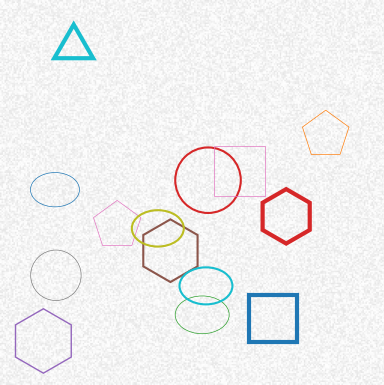[{"shape": "square", "thickness": 3, "radius": 0.31, "center": [0.709, 0.173]}, {"shape": "oval", "thickness": 0.5, "radius": 0.32, "center": [0.143, 0.507]}, {"shape": "pentagon", "thickness": 0.5, "radius": 0.32, "center": [0.846, 0.65]}, {"shape": "oval", "thickness": 0.5, "radius": 0.35, "center": [0.525, 0.182]}, {"shape": "circle", "thickness": 1.5, "radius": 0.43, "center": [0.54, 0.532]}, {"shape": "hexagon", "thickness": 3, "radius": 0.35, "center": [0.743, 0.438]}, {"shape": "hexagon", "thickness": 1, "radius": 0.42, "center": [0.113, 0.114]}, {"shape": "hexagon", "thickness": 1.5, "radius": 0.41, "center": [0.443, 0.349]}, {"shape": "pentagon", "thickness": 0.5, "radius": 0.32, "center": [0.304, 0.415]}, {"shape": "square", "thickness": 0.5, "radius": 0.33, "center": [0.623, 0.556]}, {"shape": "circle", "thickness": 0.5, "radius": 0.33, "center": [0.145, 0.285]}, {"shape": "oval", "thickness": 1.5, "radius": 0.34, "center": [0.41, 0.407]}, {"shape": "triangle", "thickness": 3, "radius": 0.29, "center": [0.191, 0.878]}, {"shape": "oval", "thickness": 1.5, "radius": 0.34, "center": [0.535, 0.257]}]